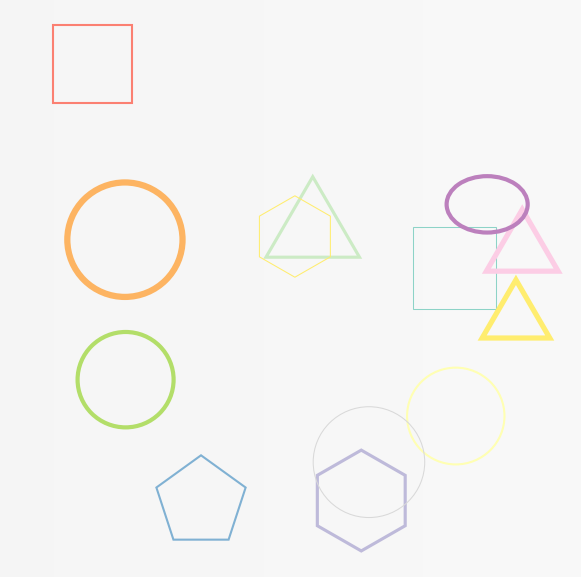[{"shape": "square", "thickness": 0.5, "radius": 0.36, "center": [0.783, 0.535]}, {"shape": "circle", "thickness": 1, "radius": 0.42, "center": [0.784, 0.279]}, {"shape": "hexagon", "thickness": 1.5, "radius": 0.44, "center": [0.622, 0.132]}, {"shape": "square", "thickness": 1, "radius": 0.34, "center": [0.159, 0.889]}, {"shape": "pentagon", "thickness": 1, "radius": 0.4, "center": [0.346, 0.13]}, {"shape": "circle", "thickness": 3, "radius": 0.5, "center": [0.215, 0.584]}, {"shape": "circle", "thickness": 2, "radius": 0.41, "center": [0.216, 0.342]}, {"shape": "triangle", "thickness": 2.5, "radius": 0.36, "center": [0.899, 0.565]}, {"shape": "circle", "thickness": 0.5, "radius": 0.48, "center": [0.635, 0.199]}, {"shape": "oval", "thickness": 2, "radius": 0.35, "center": [0.838, 0.645]}, {"shape": "triangle", "thickness": 1.5, "radius": 0.46, "center": [0.538, 0.6]}, {"shape": "triangle", "thickness": 2.5, "radius": 0.34, "center": [0.888, 0.447]}, {"shape": "hexagon", "thickness": 0.5, "radius": 0.35, "center": [0.507, 0.59]}]